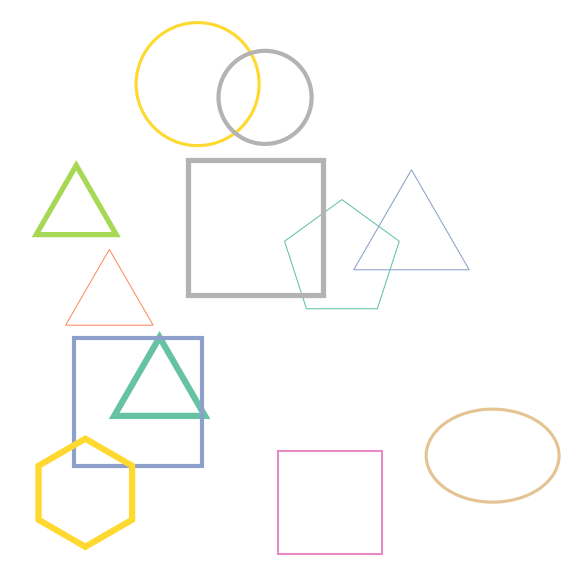[{"shape": "triangle", "thickness": 3, "radius": 0.45, "center": [0.276, 0.324]}, {"shape": "pentagon", "thickness": 0.5, "radius": 0.52, "center": [0.592, 0.549]}, {"shape": "triangle", "thickness": 0.5, "radius": 0.44, "center": [0.189, 0.48]}, {"shape": "square", "thickness": 2, "radius": 0.55, "center": [0.24, 0.303]}, {"shape": "triangle", "thickness": 0.5, "radius": 0.58, "center": [0.712, 0.59]}, {"shape": "square", "thickness": 1, "radius": 0.45, "center": [0.572, 0.129]}, {"shape": "triangle", "thickness": 2.5, "radius": 0.4, "center": [0.132, 0.633]}, {"shape": "circle", "thickness": 1.5, "radius": 0.53, "center": [0.342, 0.853]}, {"shape": "hexagon", "thickness": 3, "radius": 0.47, "center": [0.148, 0.146]}, {"shape": "oval", "thickness": 1.5, "radius": 0.58, "center": [0.853, 0.21]}, {"shape": "square", "thickness": 2.5, "radius": 0.58, "center": [0.442, 0.605]}, {"shape": "circle", "thickness": 2, "radius": 0.4, "center": [0.459, 0.83]}]